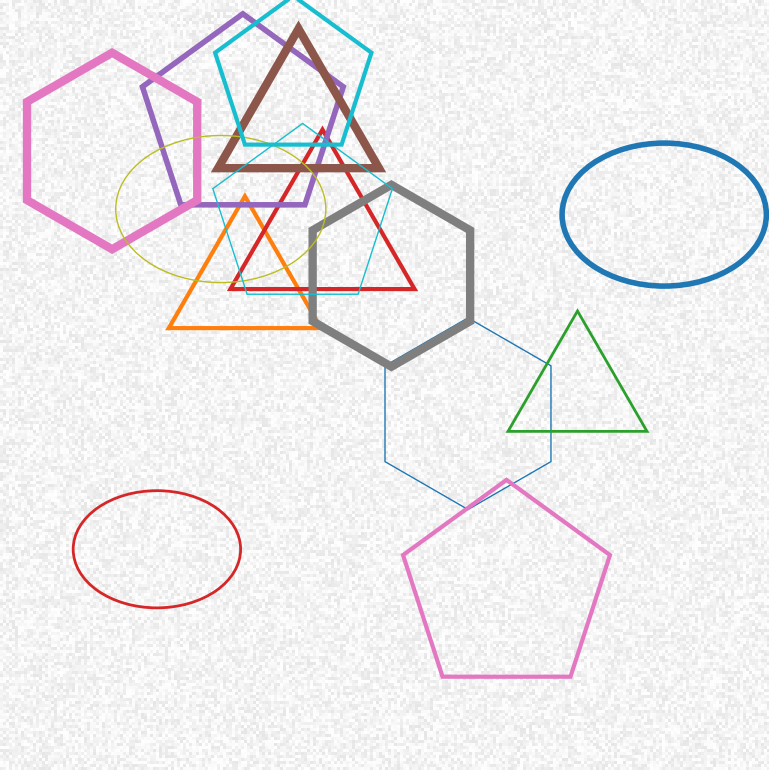[{"shape": "oval", "thickness": 2, "radius": 0.66, "center": [0.863, 0.721]}, {"shape": "hexagon", "thickness": 0.5, "radius": 0.62, "center": [0.608, 0.463]}, {"shape": "triangle", "thickness": 1.5, "radius": 0.57, "center": [0.318, 0.631]}, {"shape": "triangle", "thickness": 1, "radius": 0.52, "center": [0.75, 0.492]}, {"shape": "oval", "thickness": 1, "radius": 0.54, "center": [0.204, 0.287]}, {"shape": "triangle", "thickness": 1.5, "radius": 0.69, "center": [0.419, 0.694]}, {"shape": "pentagon", "thickness": 2, "radius": 0.69, "center": [0.315, 0.845]}, {"shape": "triangle", "thickness": 3, "radius": 0.6, "center": [0.388, 0.842]}, {"shape": "hexagon", "thickness": 3, "radius": 0.64, "center": [0.146, 0.804]}, {"shape": "pentagon", "thickness": 1.5, "radius": 0.71, "center": [0.658, 0.235]}, {"shape": "hexagon", "thickness": 3, "radius": 0.59, "center": [0.508, 0.642]}, {"shape": "oval", "thickness": 0.5, "radius": 0.68, "center": [0.287, 0.729]}, {"shape": "pentagon", "thickness": 1.5, "radius": 0.53, "center": [0.381, 0.899]}, {"shape": "pentagon", "thickness": 0.5, "radius": 0.61, "center": [0.393, 0.717]}]